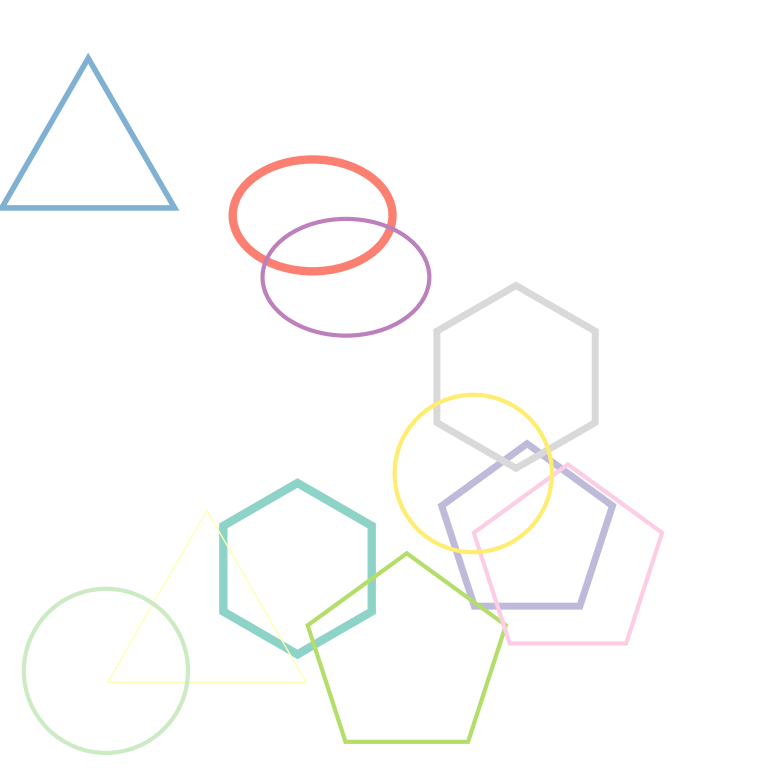[{"shape": "hexagon", "thickness": 3, "radius": 0.56, "center": [0.386, 0.261]}, {"shape": "triangle", "thickness": 0.5, "radius": 0.74, "center": [0.269, 0.188]}, {"shape": "pentagon", "thickness": 2.5, "radius": 0.58, "center": [0.685, 0.307]}, {"shape": "oval", "thickness": 3, "radius": 0.52, "center": [0.406, 0.72]}, {"shape": "triangle", "thickness": 2, "radius": 0.65, "center": [0.115, 0.795]}, {"shape": "pentagon", "thickness": 1.5, "radius": 0.68, "center": [0.528, 0.146]}, {"shape": "pentagon", "thickness": 1.5, "radius": 0.64, "center": [0.738, 0.268]}, {"shape": "hexagon", "thickness": 2.5, "radius": 0.59, "center": [0.67, 0.511]}, {"shape": "oval", "thickness": 1.5, "radius": 0.54, "center": [0.449, 0.64]}, {"shape": "circle", "thickness": 1.5, "radius": 0.53, "center": [0.138, 0.129]}, {"shape": "circle", "thickness": 1.5, "radius": 0.51, "center": [0.615, 0.385]}]